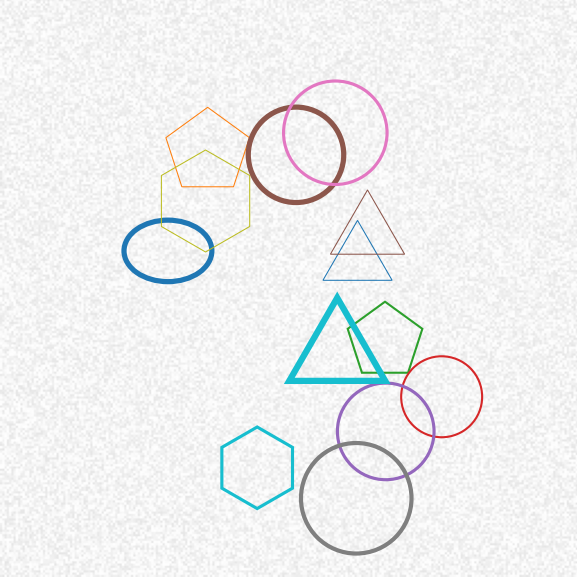[{"shape": "triangle", "thickness": 0.5, "radius": 0.35, "center": [0.619, 0.548]}, {"shape": "oval", "thickness": 2.5, "radius": 0.38, "center": [0.291, 0.565]}, {"shape": "pentagon", "thickness": 0.5, "radius": 0.38, "center": [0.36, 0.737]}, {"shape": "pentagon", "thickness": 1, "radius": 0.34, "center": [0.667, 0.409]}, {"shape": "circle", "thickness": 1, "radius": 0.35, "center": [0.765, 0.312]}, {"shape": "circle", "thickness": 1.5, "radius": 0.42, "center": [0.668, 0.252]}, {"shape": "triangle", "thickness": 0.5, "radius": 0.37, "center": [0.636, 0.596]}, {"shape": "circle", "thickness": 2.5, "radius": 0.41, "center": [0.513, 0.731]}, {"shape": "circle", "thickness": 1.5, "radius": 0.45, "center": [0.581, 0.769]}, {"shape": "circle", "thickness": 2, "radius": 0.48, "center": [0.617, 0.136]}, {"shape": "hexagon", "thickness": 0.5, "radius": 0.44, "center": [0.356, 0.651]}, {"shape": "hexagon", "thickness": 1.5, "radius": 0.35, "center": [0.445, 0.189]}, {"shape": "triangle", "thickness": 3, "radius": 0.48, "center": [0.584, 0.388]}]